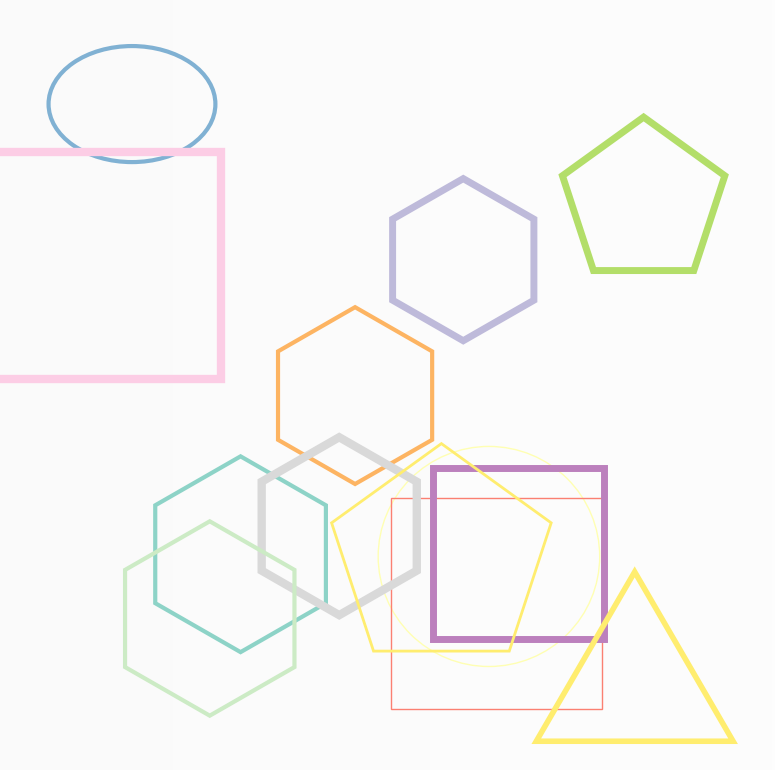[{"shape": "hexagon", "thickness": 1.5, "radius": 0.64, "center": [0.31, 0.28]}, {"shape": "circle", "thickness": 0.5, "radius": 0.71, "center": [0.631, 0.277]}, {"shape": "hexagon", "thickness": 2.5, "radius": 0.53, "center": [0.598, 0.663]}, {"shape": "square", "thickness": 0.5, "radius": 0.68, "center": [0.641, 0.216]}, {"shape": "oval", "thickness": 1.5, "radius": 0.54, "center": [0.17, 0.865]}, {"shape": "hexagon", "thickness": 1.5, "radius": 0.57, "center": [0.458, 0.486]}, {"shape": "pentagon", "thickness": 2.5, "radius": 0.55, "center": [0.83, 0.738]}, {"shape": "square", "thickness": 3, "radius": 0.74, "center": [0.137, 0.655]}, {"shape": "hexagon", "thickness": 3, "radius": 0.58, "center": [0.438, 0.317]}, {"shape": "square", "thickness": 2.5, "radius": 0.55, "center": [0.669, 0.281]}, {"shape": "hexagon", "thickness": 1.5, "radius": 0.63, "center": [0.271, 0.197]}, {"shape": "triangle", "thickness": 2, "radius": 0.73, "center": [0.819, 0.111]}, {"shape": "pentagon", "thickness": 1, "radius": 0.74, "center": [0.57, 0.275]}]